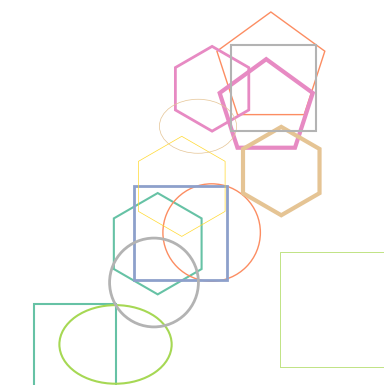[{"shape": "hexagon", "thickness": 1.5, "radius": 0.66, "center": [0.41, 0.367]}, {"shape": "square", "thickness": 1.5, "radius": 0.53, "center": [0.195, 0.104]}, {"shape": "pentagon", "thickness": 1, "radius": 0.74, "center": [0.704, 0.822]}, {"shape": "circle", "thickness": 1, "radius": 0.63, "center": [0.55, 0.396]}, {"shape": "square", "thickness": 2, "radius": 0.61, "center": [0.468, 0.395]}, {"shape": "hexagon", "thickness": 2, "radius": 0.55, "center": [0.551, 0.769]}, {"shape": "pentagon", "thickness": 3, "radius": 0.64, "center": [0.691, 0.719]}, {"shape": "oval", "thickness": 1.5, "radius": 0.73, "center": [0.3, 0.105]}, {"shape": "square", "thickness": 0.5, "radius": 0.75, "center": [0.876, 0.197]}, {"shape": "hexagon", "thickness": 0.5, "radius": 0.65, "center": [0.472, 0.516]}, {"shape": "oval", "thickness": 0.5, "radius": 0.5, "center": [0.514, 0.672]}, {"shape": "hexagon", "thickness": 3, "radius": 0.57, "center": [0.731, 0.556]}, {"shape": "square", "thickness": 1.5, "radius": 0.56, "center": [0.71, 0.771]}, {"shape": "circle", "thickness": 2, "radius": 0.58, "center": [0.4, 0.266]}]